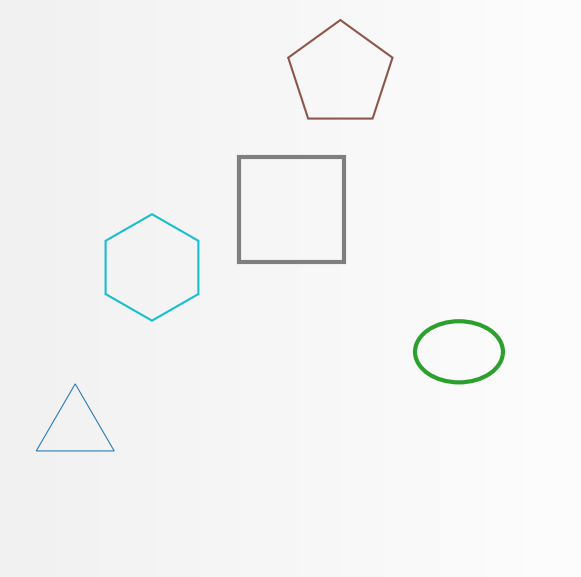[{"shape": "triangle", "thickness": 0.5, "radius": 0.39, "center": [0.129, 0.257]}, {"shape": "oval", "thickness": 2, "radius": 0.38, "center": [0.79, 0.39]}, {"shape": "pentagon", "thickness": 1, "radius": 0.47, "center": [0.586, 0.87]}, {"shape": "square", "thickness": 2, "radius": 0.45, "center": [0.502, 0.637]}, {"shape": "hexagon", "thickness": 1, "radius": 0.46, "center": [0.261, 0.536]}]